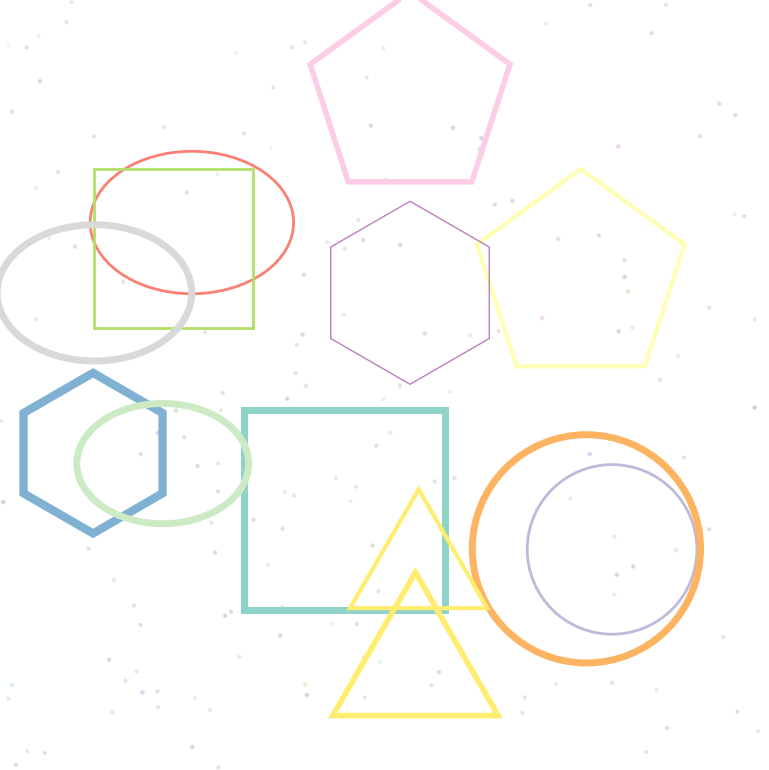[{"shape": "square", "thickness": 2.5, "radius": 0.65, "center": [0.447, 0.338]}, {"shape": "pentagon", "thickness": 1.5, "radius": 0.71, "center": [0.754, 0.639]}, {"shape": "circle", "thickness": 1, "radius": 0.55, "center": [0.795, 0.286]}, {"shape": "oval", "thickness": 1, "radius": 0.66, "center": [0.249, 0.711]}, {"shape": "hexagon", "thickness": 3, "radius": 0.52, "center": [0.121, 0.411]}, {"shape": "circle", "thickness": 2.5, "radius": 0.74, "center": [0.762, 0.287]}, {"shape": "square", "thickness": 1, "radius": 0.51, "center": [0.225, 0.677]}, {"shape": "pentagon", "thickness": 2, "radius": 0.68, "center": [0.533, 0.874]}, {"shape": "oval", "thickness": 2.5, "radius": 0.63, "center": [0.123, 0.62]}, {"shape": "hexagon", "thickness": 0.5, "radius": 0.59, "center": [0.533, 0.62]}, {"shape": "oval", "thickness": 2.5, "radius": 0.56, "center": [0.211, 0.398]}, {"shape": "triangle", "thickness": 2, "radius": 0.62, "center": [0.54, 0.133]}, {"shape": "triangle", "thickness": 1.5, "radius": 0.51, "center": [0.544, 0.262]}]